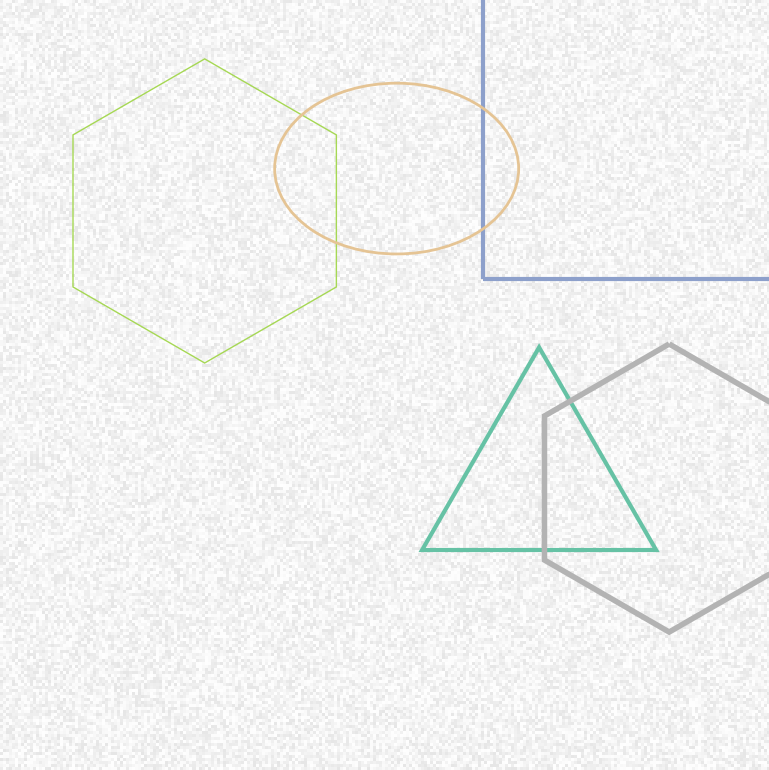[{"shape": "triangle", "thickness": 1.5, "radius": 0.88, "center": [0.7, 0.373]}, {"shape": "square", "thickness": 1.5, "radius": 0.96, "center": [0.82, 0.83]}, {"shape": "hexagon", "thickness": 0.5, "radius": 0.99, "center": [0.266, 0.726]}, {"shape": "oval", "thickness": 1, "radius": 0.79, "center": [0.515, 0.781]}, {"shape": "hexagon", "thickness": 2, "radius": 0.94, "center": [0.869, 0.366]}]